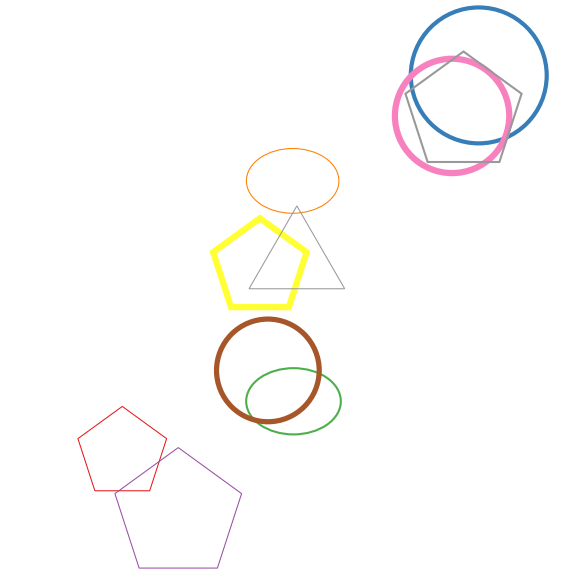[{"shape": "pentagon", "thickness": 0.5, "radius": 0.4, "center": [0.212, 0.215]}, {"shape": "circle", "thickness": 2, "radius": 0.59, "center": [0.829, 0.869]}, {"shape": "oval", "thickness": 1, "radius": 0.41, "center": [0.508, 0.304]}, {"shape": "pentagon", "thickness": 0.5, "radius": 0.58, "center": [0.309, 0.109]}, {"shape": "oval", "thickness": 0.5, "radius": 0.4, "center": [0.507, 0.686]}, {"shape": "pentagon", "thickness": 3, "radius": 0.43, "center": [0.45, 0.536]}, {"shape": "circle", "thickness": 2.5, "radius": 0.44, "center": [0.464, 0.358]}, {"shape": "circle", "thickness": 3, "radius": 0.49, "center": [0.783, 0.798]}, {"shape": "triangle", "thickness": 0.5, "radius": 0.48, "center": [0.514, 0.547]}, {"shape": "pentagon", "thickness": 1, "radius": 0.53, "center": [0.803, 0.804]}]